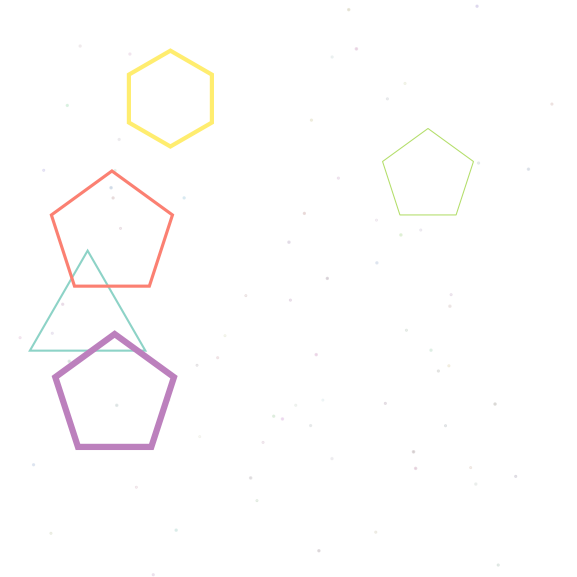[{"shape": "triangle", "thickness": 1, "radius": 0.58, "center": [0.152, 0.45]}, {"shape": "pentagon", "thickness": 1.5, "radius": 0.55, "center": [0.194, 0.593]}, {"shape": "pentagon", "thickness": 0.5, "radius": 0.41, "center": [0.741, 0.694]}, {"shape": "pentagon", "thickness": 3, "radius": 0.54, "center": [0.199, 0.313]}, {"shape": "hexagon", "thickness": 2, "radius": 0.41, "center": [0.295, 0.828]}]